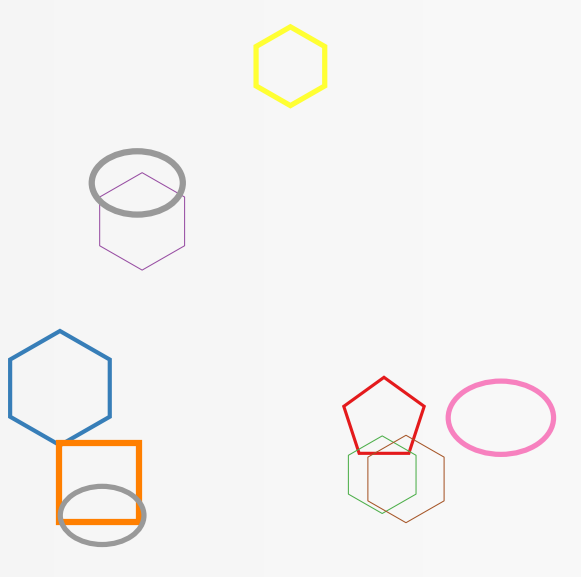[{"shape": "pentagon", "thickness": 1.5, "radius": 0.36, "center": [0.661, 0.273]}, {"shape": "hexagon", "thickness": 2, "radius": 0.49, "center": [0.103, 0.327]}, {"shape": "hexagon", "thickness": 0.5, "radius": 0.34, "center": [0.658, 0.177]}, {"shape": "hexagon", "thickness": 0.5, "radius": 0.42, "center": [0.245, 0.616]}, {"shape": "square", "thickness": 3, "radius": 0.34, "center": [0.17, 0.163]}, {"shape": "hexagon", "thickness": 2.5, "radius": 0.34, "center": [0.5, 0.884]}, {"shape": "hexagon", "thickness": 0.5, "radius": 0.38, "center": [0.698, 0.17]}, {"shape": "oval", "thickness": 2.5, "radius": 0.45, "center": [0.862, 0.276]}, {"shape": "oval", "thickness": 2.5, "radius": 0.36, "center": [0.176, 0.107]}, {"shape": "oval", "thickness": 3, "radius": 0.39, "center": [0.236, 0.682]}]